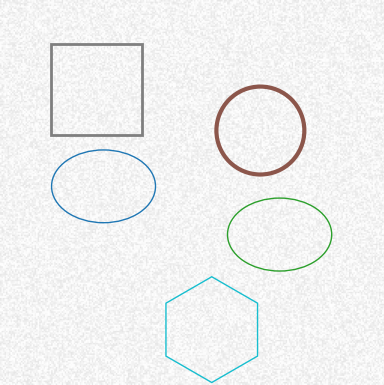[{"shape": "oval", "thickness": 1, "radius": 0.68, "center": [0.269, 0.516]}, {"shape": "oval", "thickness": 1, "radius": 0.68, "center": [0.726, 0.391]}, {"shape": "circle", "thickness": 3, "radius": 0.57, "center": [0.676, 0.661]}, {"shape": "square", "thickness": 2, "radius": 0.59, "center": [0.25, 0.768]}, {"shape": "hexagon", "thickness": 1, "radius": 0.69, "center": [0.55, 0.144]}]